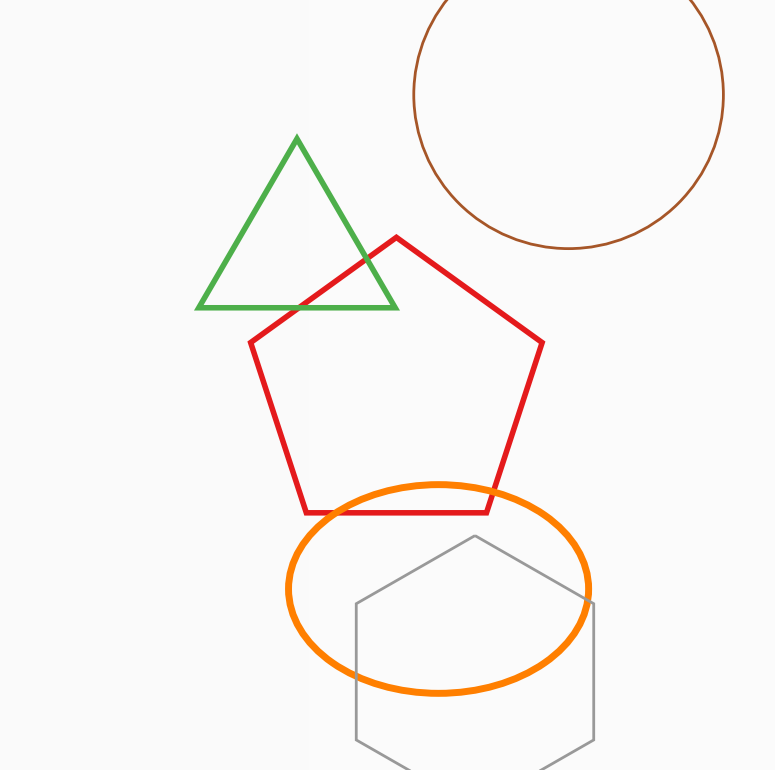[{"shape": "pentagon", "thickness": 2, "radius": 0.99, "center": [0.511, 0.494]}, {"shape": "triangle", "thickness": 2, "radius": 0.73, "center": [0.383, 0.673]}, {"shape": "oval", "thickness": 2.5, "radius": 0.97, "center": [0.566, 0.235]}, {"shape": "circle", "thickness": 1, "radius": 1.0, "center": [0.734, 0.877]}, {"shape": "hexagon", "thickness": 1, "radius": 0.88, "center": [0.613, 0.127]}]